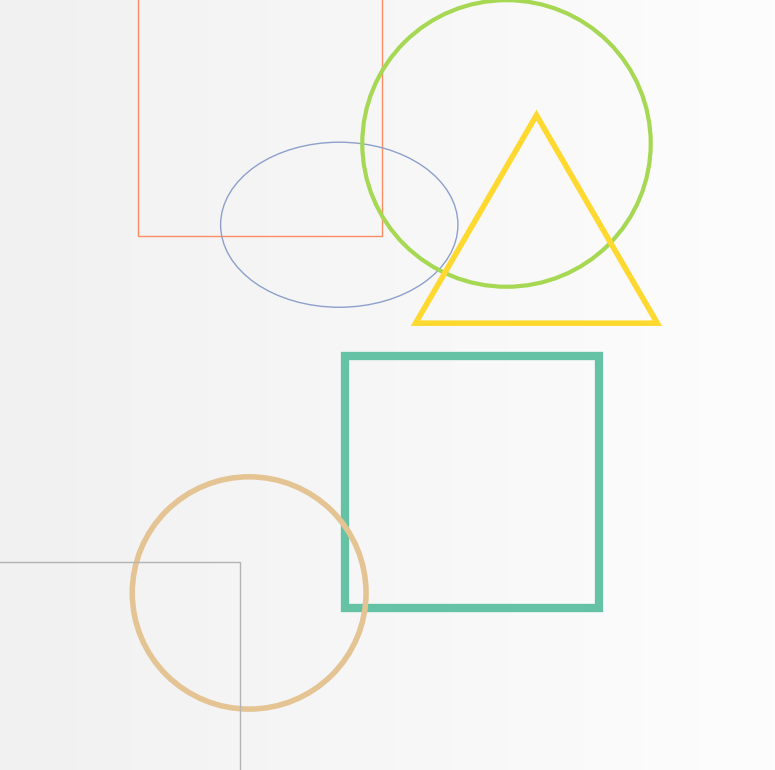[{"shape": "square", "thickness": 3, "radius": 0.82, "center": [0.609, 0.375]}, {"shape": "square", "thickness": 0.5, "radius": 0.79, "center": [0.336, 0.851]}, {"shape": "oval", "thickness": 0.5, "radius": 0.77, "center": [0.438, 0.708]}, {"shape": "circle", "thickness": 1.5, "radius": 0.93, "center": [0.654, 0.814]}, {"shape": "triangle", "thickness": 2, "radius": 0.9, "center": [0.692, 0.67]}, {"shape": "circle", "thickness": 2, "radius": 0.75, "center": [0.322, 0.23]}, {"shape": "square", "thickness": 0.5, "radius": 0.84, "center": [0.141, 0.101]}]